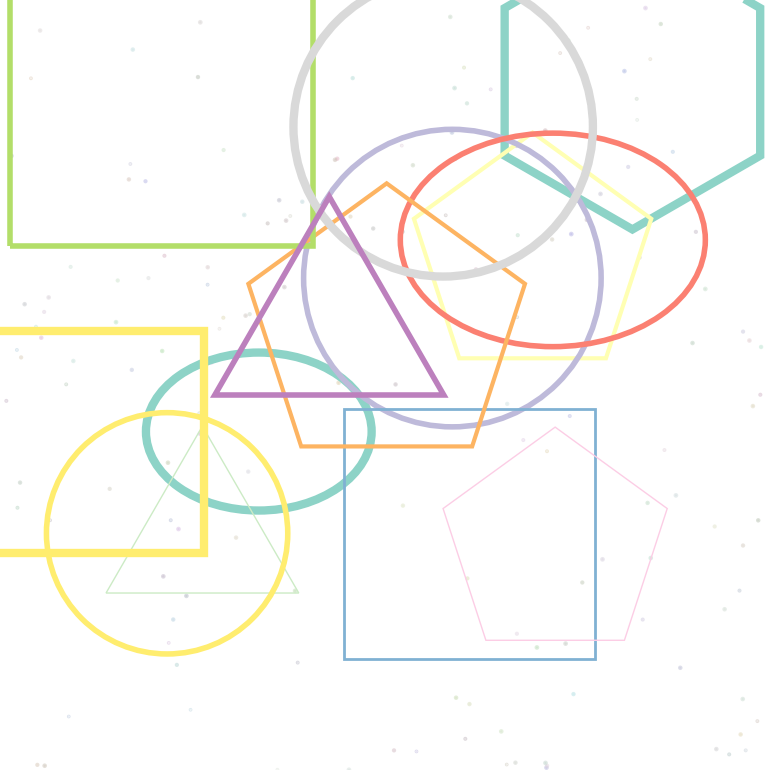[{"shape": "hexagon", "thickness": 3, "radius": 0.96, "center": [0.821, 0.894]}, {"shape": "oval", "thickness": 3, "radius": 0.73, "center": [0.336, 0.44]}, {"shape": "pentagon", "thickness": 1.5, "radius": 0.81, "center": [0.692, 0.666]}, {"shape": "circle", "thickness": 2, "radius": 0.97, "center": [0.587, 0.639]}, {"shape": "oval", "thickness": 2, "radius": 0.99, "center": [0.718, 0.688]}, {"shape": "square", "thickness": 1, "radius": 0.81, "center": [0.61, 0.306]}, {"shape": "pentagon", "thickness": 1.5, "radius": 0.94, "center": [0.502, 0.573]}, {"shape": "square", "thickness": 2, "radius": 0.98, "center": [0.21, 0.877]}, {"shape": "pentagon", "thickness": 0.5, "radius": 0.77, "center": [0.721, 0.292]}, {"shape": "circle", "thickness": 3, "radius": 0.97, "center": [0.576, 0.835]}, {"shape": "triangle", "thickness": 2, "radius": 0.86, "center": [0.428, 0.573]}, {"shape": "triangle", "thickness": 0.5, "radius": 0.72, "center": [0.263, 0.302]}, {"shape": "circle", "thickness": 2, "radius": 0.78, "center": [0.217, 0.307]}, {"shape": "square", "thickness": 3, "radius": 0.72, "center": [0.12, 0.426]}]